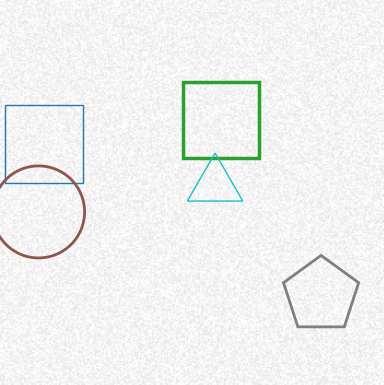[{"shape": "square", "thickness": 1, "radius": 0.51, "center": [0.115, 0.626]}, {"shape": "square", "thickness": 2.5, "radius": 0.5, "center": [0.574, 0.688]}, {"shape": "circle", "thickness": 2, "radius": 0.6, "center": [0.1, 0.45]}, {"shape": "pentagon", "thickness": 2, "radius": 0.51, "center": [0.834, 0.234]}, {"shape": "triangle", "thickness": 1, "radius": 0.42, "center": [0.559, 0.519]}]